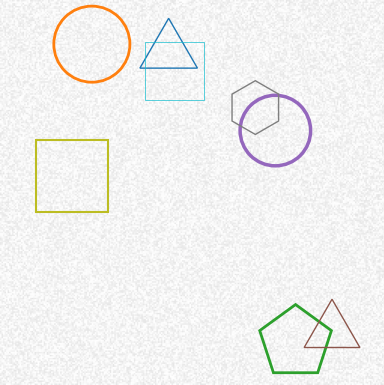[{"shape": "triangle", "thickness": 1, "radius": 0.43, "center": [0.438, 0.866]}, {"shape": "circle", "thickness": 2, "radius": 0.49, "center": [0.239, 0.885]}, {"shape": "pentagon", "thickness": 2, "radius": 0.49, "center": [0.768, 0.111]}, {"shape": "circle", "thickness": 2.5, "radius": 0.46, "center": [0.715, 0.661]}, {"shape": "triangle", "thickness": 1, "radius": 0.42, "center": [0.862, 0.139]}, {"shape": "hexagon", "thickness": 1, "radius": 0.35, "center": [0.663, 0.721]}, {"shape": "square", "thickness": 1.5, "radius": 0.47, "center": [0.186, 0.543]}, {"shape": "square", "thickness": 0.5, "radius": 0.38, "center": [0.453, 0.815]}]